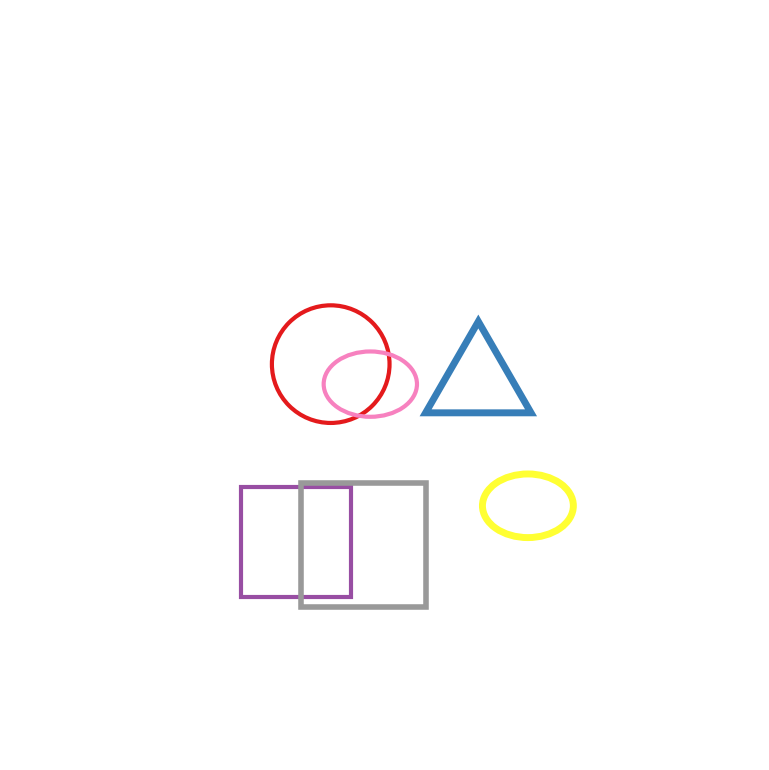[{"shape": "circle", "thickness": 1.5, "radius": 0.38, "center": [0.43, 0.527]}, {"shape": "triangle", "thickness": 2.5, "radius": 0.4, "center": [0.621, 0.503]}, {"shape": "square", "thickness": 1.5, "radius": 0.36, "center": [0.385, 0.296]}, {"shape": "oval", "thickness": 2.5, "radius": 0.3, "center": [0.686, 0.343]}, {"shape": "oval", "thickness": 1.5, "radius": 0.3, "center": [0.481, 0.501]}, {"shape": "square", "thickness": 2, "radius": 0.4, "center": [0.472, 0.292]}]